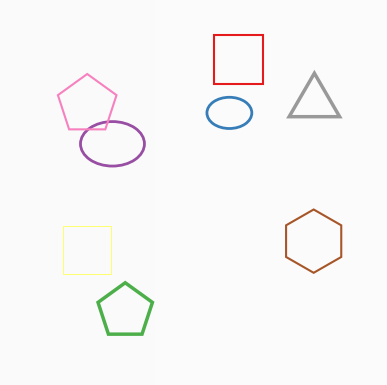[{"shape": "square", "thickness": 1.5, "radius": 0.32, "center": [0.615, 0.846]}, {"shape": "oval", "thickness": 2, "radius": 0.29, "center": [0.592, 0.707]}, {"shape": "pentagon", "thickness": 2.5, "radius": 0.37, "center": [0.323, 0.192]}, {"shape": "oval", "thickness": 2, "radius": 0.41, "center": [0.29, 0.626]}, {"shape": "square", "thickness": 0.5, "radius": 0.31, "center": [0.224, 0.35]}, {"shape": "hexagon", "thickness": 1.5, "radius": 0.41, "center": [0.809, 0.374]}, {"shape": "pentagon", "thickness": 1.5, "radius": 0.4, "center": [0.225, 0.728]}, {"shape": "triangle", "thickness": 2.5, "radius": 0.38, "center": [0.811, 0.735]}]